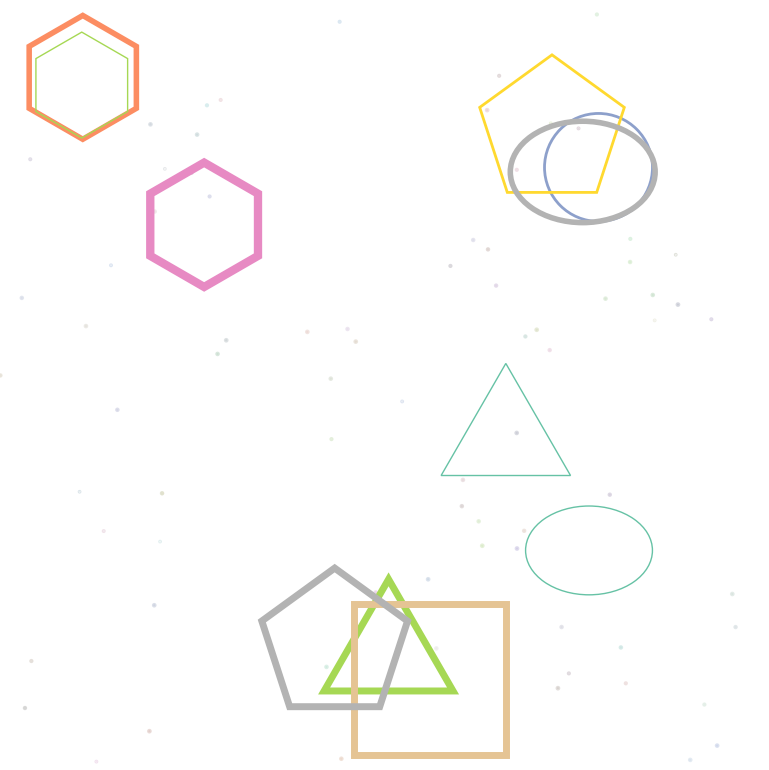[{"shape": "oval", "thickness": 0.5, "radius": 0.41, "center": [0.765, 0.285]}, {"shape": "triangle", "thickness": 0.5, "radius": 0.49, "center": [0.657, 0.431]}, {"shape": "hexagon", "thickness": 2, "radius": 0.4, "center": [0.107, 0.9]}, {"shape": "circle", "thickness": 1, "radius": 0.35, "center": [0.777, 0.783]}, {"shape": "hexagon", "thickness": 3, "radius": 0.4, "center": [0.265, 0.708]}, {"shape": "triangle", "thickness": 2.5, "radius": 0.48, "center": [0.505, 0.151]}, {"shape": "hexagon", "thickness": 0.5, "radius": 0.34, "center": [0.106, 0.89]}, {"shape": "pentagon", "thickness": 1, "radius": 0.49, "center": [0.717, 0.83]}, {"shape": "square", "thickness": 2.5, "radius": 0.49, "center": [0.558, 0.118]}, {"shape": "oval", "thickness": 2, "radius": 0.47, "center": [0.757, 0.777]}, {"shape": "pentagon", "thickness": 2.5, "radius": 0.5, "center": [0.435, 0.163]}]